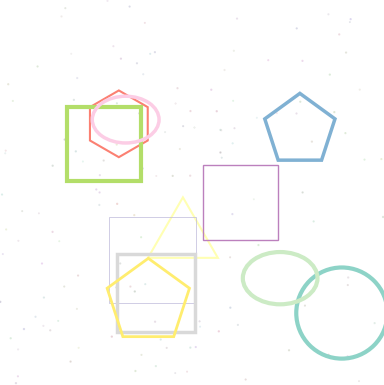[{"shape": "circle", "thickness": 3, "radius": 0.59, "center": [0.888, 0.187]}, {"shape": "triangle", "thickness": 1.5, "radius": 0.52, "center": [0.475, 0.383]}, {"shape": "square", "thickness": 0.5, "radius": 0.56, "center": [0.396, 0.325]}, {"shape": "hexagon", "thickness": 1.5, "radius": 0.43, "center": [0.309, 0.678]}, {"shape": "pentagon", "thickness": 2.5, "radius": 0.48, "center": [0.779, 0.662]}, {"shape": "square", "thickness": 3, "radius": 0.48, "center": [0.27, 0.625]}, {"shape": "oval", "thickness": 2.5, "radius": 0.43, "center": [0.326, 0.689]}, {"shape": "square", "thickness": 2.5, "radius": 0.51, "center": [0.405, 0.238]}, {"shape": "square", "thickness": 1, "radius": 0.49, "center": [0.625, 0.474]}, {"shape": "oval", "thickness": 3, "radius": 0.48, "center": [0.728, 0.277]}, {"shape": "pentagon", "thickness": 2, "radius": 0.56, "center": [0.385, 0.217]}]